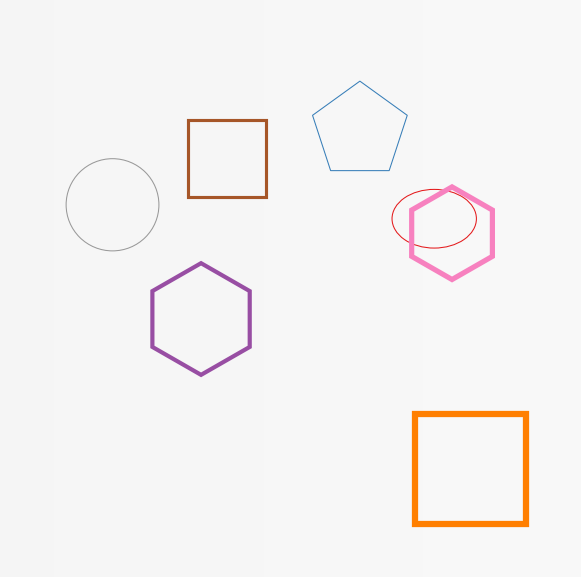[{"shape": "oval", "thickness": 0.5, "radius": 0.36, "center": [0.747, 0.62]}, {"shape": "pentagon", "thickness": 0.5, "radius": 0.43, "center": [0.619, 0.773]}, {"shape": "hexagon", "thickness": 2, "radius": 0.48, "center": [0.346, 0.447]}, {"shape": "square", "thickness": 3, "radius": 0.48, "center": [0.809, 0.186]}, {"shape": "square", "thickness": 1.5, "radius": 0.34, "center": [0.391, 0.724]}, {"shape": "hexagon", "thickness": 2.5, "radius": 0.4, "center": [0.778, 0.595]}, {"shape": "circle", "thickness": 0.5, "radius": 0.4, "center": [0.194, 0.645]}]